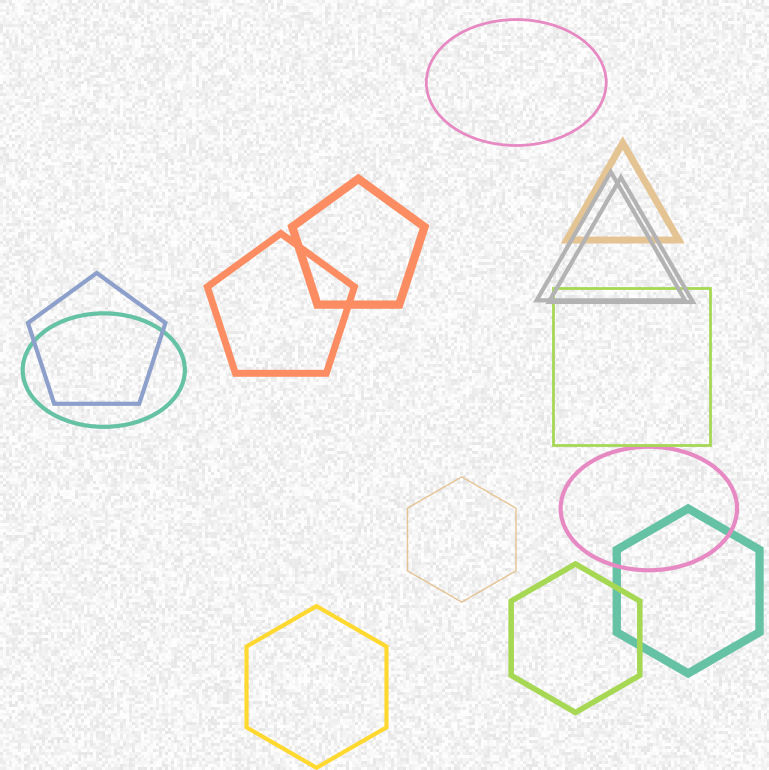[{"shape": "hexagon", "thickness": 3, "radius": 0.54, "center": [0.894, 0.232]}, {"shape": "oval", "thickness": 1.5, "radius": 0.53, "center": [0.135, 0.519]}, {"shape": "pentagon", "thickness": 3, "radius": 0.45, "center": [0.465, 0.677]}, {"shape": "pentagon", "thickness": 2.5, "radius": 0.5, "center": [0.365, 0.596]}, {"shape": "pentagon", "thickness": 1.5, "radius": 0.47, "center": [0.126, 0.552]}, {"shape": "oval", "thickness": 1, "radius": 0.58, "center": [0.67, 0.893]}, {"shape": "oval", "thickness": 1.5, "radius": 0.57, "center": [0.843, 0.34]}, {"shape": "hexagon", "thickness": 2, "radius": 0.48, "center": [0.747, 0.171]}, {"shape": "square", "thickness": 1, "radius": 0.51, "center": [0.82, 0.524]}, {"shape": "hexagon", "thickness": 1.5, "radius": 0.52, "center": [0.411, 0.108]}, {"shape": "triangle", "thickness": 2.5, "radius": 0.42, "center": [0.809, 0.73]}, {"shape": "hexagon", "thickness": 0.5, "radius": 0.41, "center": [0.6, 0.299]}, {"shape": "triangle", "thickness": 1.5, "radius": 0.56, "center": [0.793, 0.666]}, {"shape": "triangle", "thickness": 1.5, "radius": 0.54, "center": [0.806, 0.662]}]